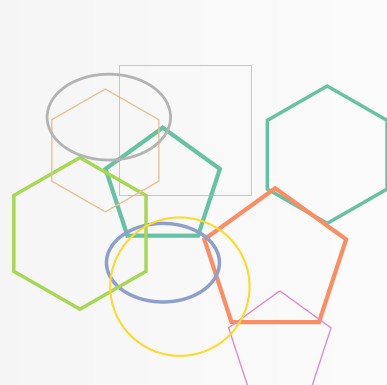[{"shape": "hexagon", "thickness": 2.5, "radius": 0.89, "center": [0.844, 0.598]}, {"shape": "pentagon", "thickness": 3, "radius": 0.78, "center": [0.42, 0.513]}, {"shape": "pentagon", "thickness": 3, "radius": 0.96, "center": [0.71, 0.319]}, {"shape": "oval", "thickness": 2.5, "radius": 0.73, "center": [0.42, 0.318]}, {"shape": "pentagon", "thickness": 1, "radius": 0.69, "center": [0.722, 0.106]}, {"shape": "hexagon", "thickness": 2.5, "radius": 0.98, "center": [0.206, 0.394]}, {"shape": "circle", "thickness": 1.5, "radius": 0.9, "center": [0.464, 0.255]}, {"shape": "hexagon", "thickness": 1, "radius": 0.8, "center": [0.272, 0.609]}, {"shape": "square", "thickness": 0.5, "radius": 0.85, "center": [0.477, 0.663]}, {"shape": "oval", "thickness": 2, "radius": 0.8, "center": [0.281, 0.696]}]